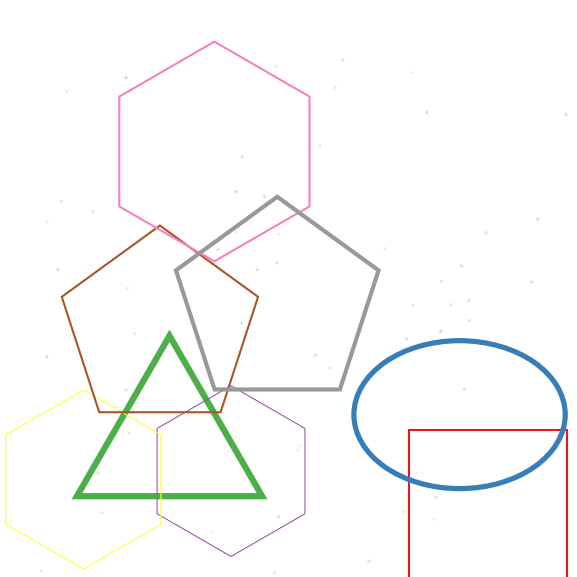[{"shape": "square", "thickness": 1, "radius": 0.69, "center": [0.845, 0.118]}, {"shape": "oval", "thickness": 2.5, "radius": 0.91, "center": [0.796, 0.281]}, {"shape": "triangle", "thickness": 3, "radius": 0.93, "center": [0.294, 0.233]}, {"shape": "hexagon", "thickness": 0.5, "radius": 0.74, "center": [0.4, 0.183]}, {"shape": "hexagon", "thickness": 0.5, "radius": 0.77, "center": [0.144, 0.169]}, {"shape": "pentagon", "thickness": 1, "radius": 0.89, "center": [0.277, 0.43]}, {"shape": "hexagon", "thickness": 1, "radius": 0.95, "center": [0.371, 0.737]}, {"shape": "pentagon", "thickness": 2, "radius": 0.92, "center": [0.48, 0.474]}]